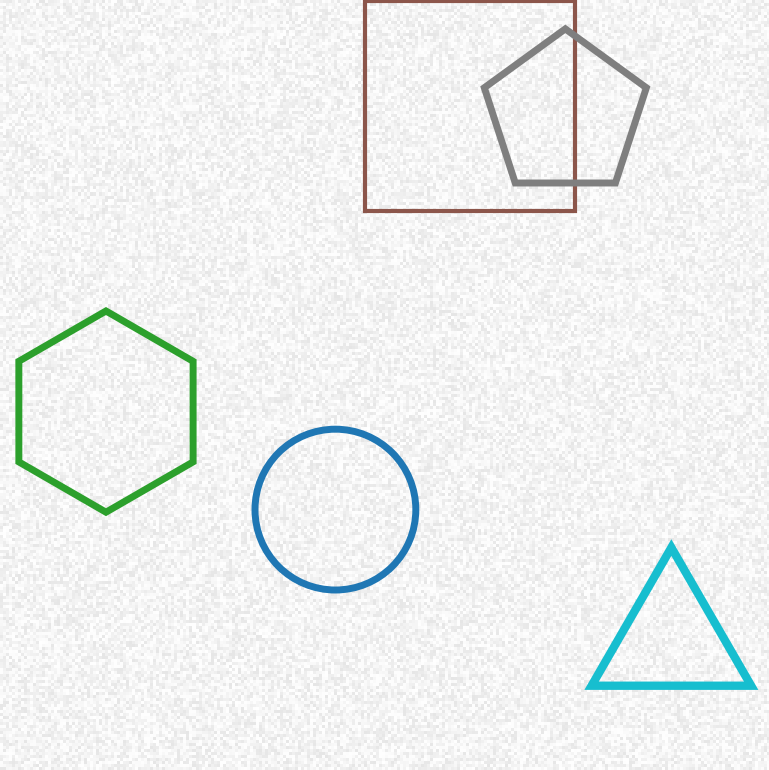[{"shape": "circle", "thickness": 2.5, "radius": 0.52, "center": [0.436, 0.338]}, {"shape": "hexagon", "thickness": 2.5, "radius": 0.65, "center": [0.138, 0.465]}, {"shape": "square", "thickness": 1.5, "radius": 0.68, "center": [0.61, 0.863]}, {"shape": "pentagon", "thickness": 2.5, "radius": 0.55, "center": [0.734, 0.852]}, {"shape": "triangle", "thickness": 3, "radius": 0.6, "center": [0.872, 0.169]}]